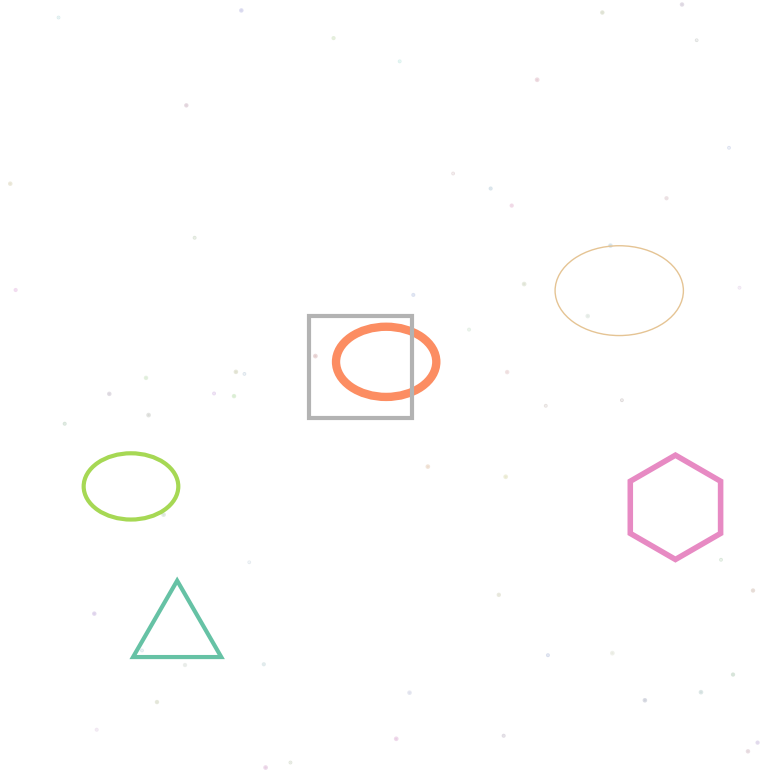[{"shape": "triangle", "thickness": 1.5, "radius": 0.33, "center": [0.23, 0.18]}, {"shape": "oval", "thickness": 3, "radius": 0.33, "center": [0.502, 0.53]}, {"shape": "hexagon", "thickness": 2, "radius": 0.34, "center": [0.877, 0.341]}, {"shape": "oval", "thickness": 1.5, "radius": 0.31, "center": [0.17, 0.368]}, {"shape": "oval", "thickness": 0.5, "radius": 0.42, "center": [0.804, 0.623]}, {"shape": "square", "thickness": 1.5, "radius": 0.33, "center": [0.468, 0.524]}]